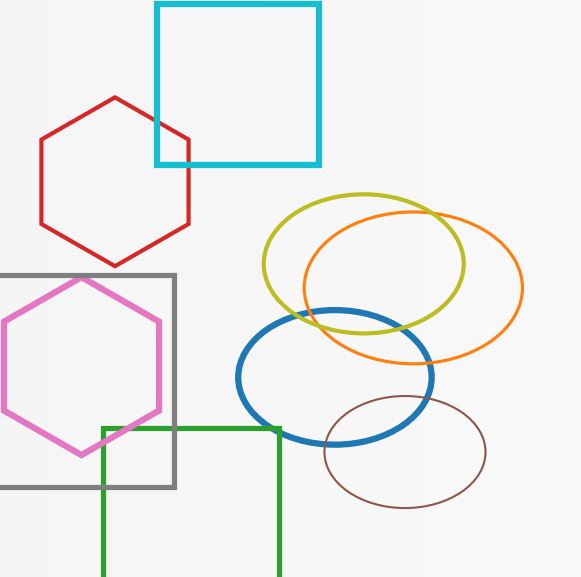[{"shape": "oval", "thickness": 3, "radius": 0.83, "center": [0.576, 0.346]}, {"shape": "oval", "thickness": 1.5, "radius": 0.94, "center": [0.711, 0.501]}, {"shape": "square", "thickness": 2.5, "radius": 0.76, "center": [0.328, 0.107]}, {"shape": "hexagon", "thickness": 2, "radius": 0.73, "center": [0.198, 0.684]}, {"shape": "oval", "thickness": 1, "radius": 0.69, "center": [0.697, 0.216]}, {"shape": "hexagon", "thickness": 3, "radius": 0.77, "center": [0.14, 0.365]}, {"shape": "square", "thickness": 2.5, "radius": 0.92, "center": [0.116, 0.339]}, {"shape": "oval", "thickness": 2, "radius": 0.86, "center": [0.626, 0.542]}, {"shape": "square", "thickness": 3, "radius": 0.7, "center": [0.41, 0.853]}]